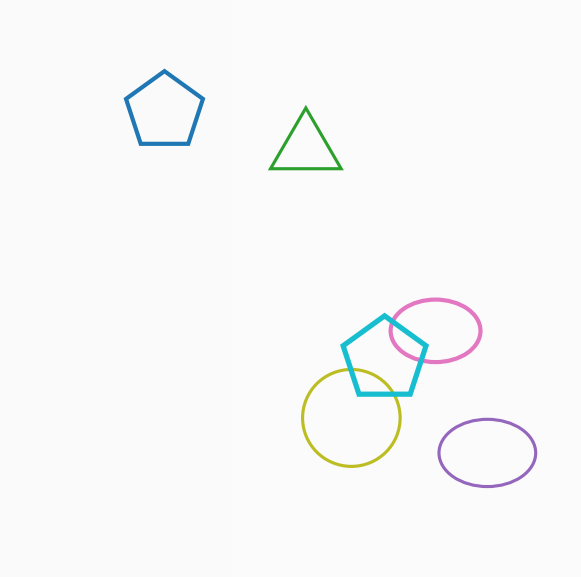[{"shape": "pentagon", "thickness": 2, "radius": 0.35, "center": [0.283, 0.806]}, {"shape": "triangle", "thickness": 1.5, "radius": 0.35, "center": [0.526, 0.742]}, {"shape": "oval", "thickness": 1.5, "radius": 0.42, "center": [0.838, 0.215]}, {"shape": "oval", "thickness": 2, "radius": 0.39, "center": [0.749, 0.426]}, {"shape": "circle", "thickness": 1.5, "radius": 0.42, "center": [0.604, 0.275]}, {"shape": "pentagon", "thickness": 2.5, "radius": 0.37, "center": [0.662, 0.377]}]